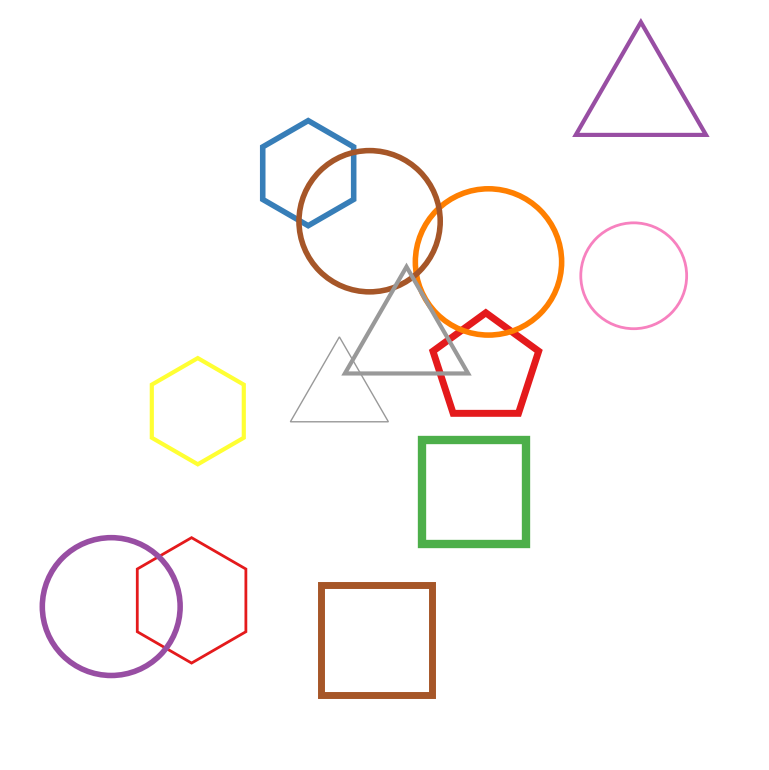[{"shape": "pentagon", "thickness": 2.5, "radius": 0.36, "center": [0.631, 0.522]}, {"shape": "hexagon", "thickness": 1, "radius": 0.41, "center": [0.249, 0.22]}, {"shape": "hexagon", "thickness": 2, "radius": 0.34, "center": [0.4, 0.775]}, {"shape": "square", "thickness": 3, "radius": 0.34, "center": [0.616, 0.361]}, {"shape": "triangle", "thickness": 1.5, "radius": 0.49, "center": [0.832, 0.874]}, {"shape": "circle", "thickness": 2, "radius": 0.45, "center": [0.144, 0.212]}, {"shape": "circle", "thickness": 2, "radius": 0.47, "center": [0.634, 0.66]}, {"shape": "hexagon", "thickness": 1.5, "radius": 0.34, "center": [0.257, 0.466]}, {"shape": "square", "thickness": 2.5, "radius": 0.36, "center": [0.489, 0.169]}, {"shape": "circle", "thickness": 2, "radius": 0.46, "center": [0.48, 0.713]}, {"shape": "circle", "thickness": 1, "radius": 0.34, "center": [0.823, 0.642]}, {"shape": "triangle", "thickness": 1.5, "radius": 0.46, "center": [0.528, 0.561]}, {"shape": "triangle", "thickness": 0.5, "radius": 0.37, "center": [0.441, 0.489]}]